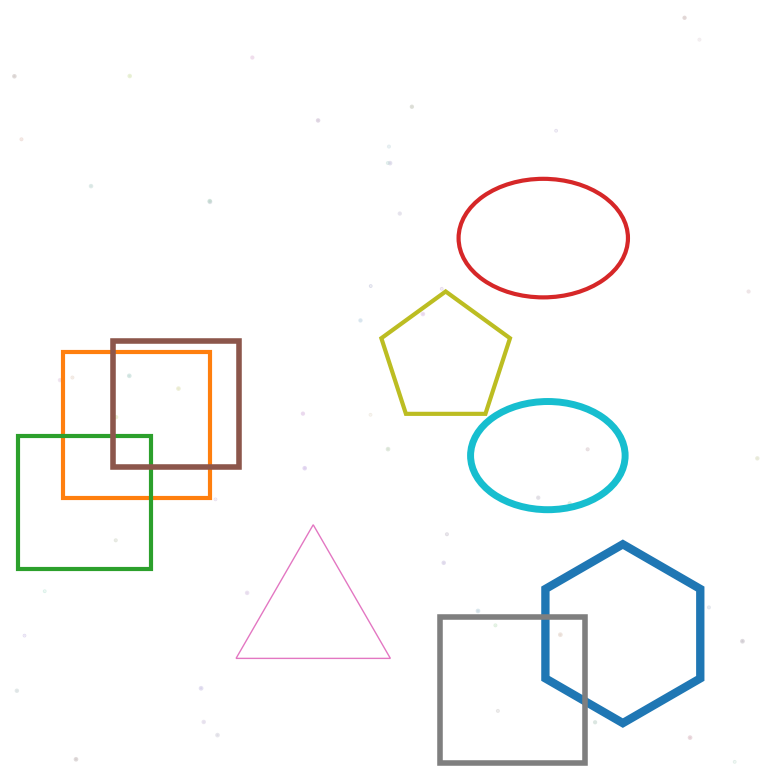[{"shape": "hexagon", "thickness": 3, "radius": 0.58, "center": [0.809, 0.177]}, {"shape": "square", "thickness": 1.5, "radius": 0.47, "center": [0.177, 0.448]}, {"shape": "square", "thickness": 1.5, "radius": 0.43, "center": [0.109, 0.347]}, {"shape": "oval", "thickness": 1.5, "radius": 0.55, "center": [0.706, 0.691]}, {"shape": "square", "thickness": 2, "radius": 0.41, "center": [0.229, 0.476]}, {"shape": "triangle", "thickness": 0.5, "radius": 0.58, "center": [0.407, 0.203]}, {"shape": "square", "thickness": 2, "radius": 0.47, "center": [0.666, 0.104]}, {"shape": "pentagon", "thickness": 1.5, "radius": 0.44, "center": [0.579, 0.534]}, {"shape": "oval", "thickness": 2.5, "radius": 0.5, "center": [0.711, 0.408]}]